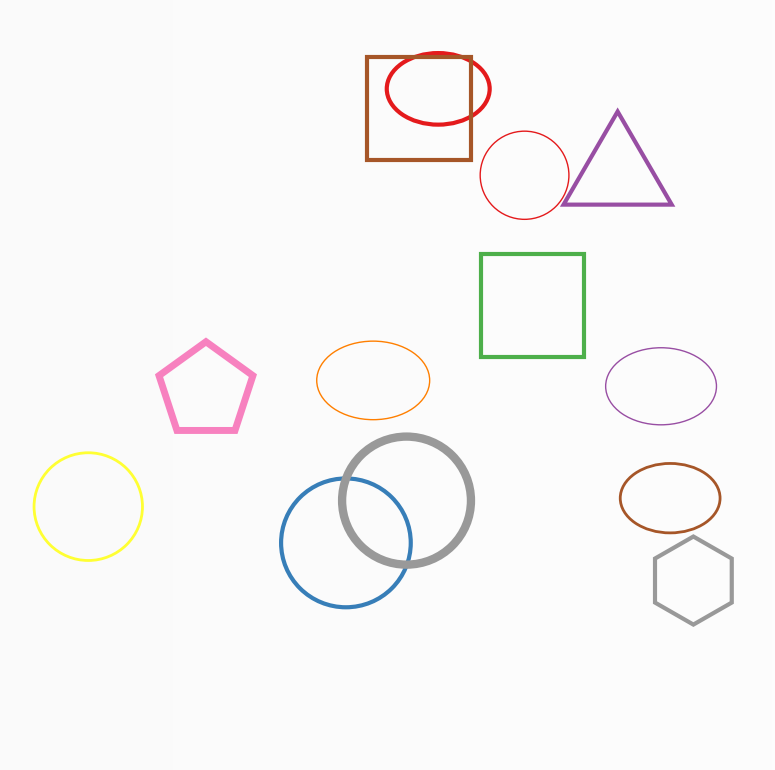[{"shape": "oval", "thickness": 1.5, "radius": 0.33, "center": [0.565, 0.885]}, {"shape": "circle", "thickness": 0.5, "radius": 0.29, "center": [0.677, 0.772]}, {"shape": "circle", "thickness": 1.5, "radius": 0.42, "center": [0.446, 0.295]}, {"shape": "square", "thickness": 1.5, "radius": 0.33, "center": [0.687, 0.603]}, {"shape": "triangle", "thickness": 1.5, "radius": 0.4, "center": [0.797, 0.775]}, {"shape": "oval", "thickness": 0.5, "radius": 0.36, "center": [0.853, 0.498]}, {"shape": "oval", "thickness": 0.5, "radius": 0.36, "center": [0.482, 0.506]}, {"shape": "circle", "thickness": 1, "radius": 0.35, "center": [0.114, 0.342]}, {"shape": "oval", "thickness": 1, "radius": 0.32, "center": [0.865, 0.353]}, {"shape": "square", "thickness": 1.5, "radius": 0.33, "center": [0.54, 0.859]}, {"shape": "pentagon", "thickness": 2.5, "radius": 0.32, "center": [0.266, 0.492]}, {"shape": "hexagon", "thickness": 1.5, "radius": 0.29, "center": [0.895, 0.246]}, {"shape": "circle", "thickness": 3, "radius": 0.42, "center": [0.525, 0.35]}]